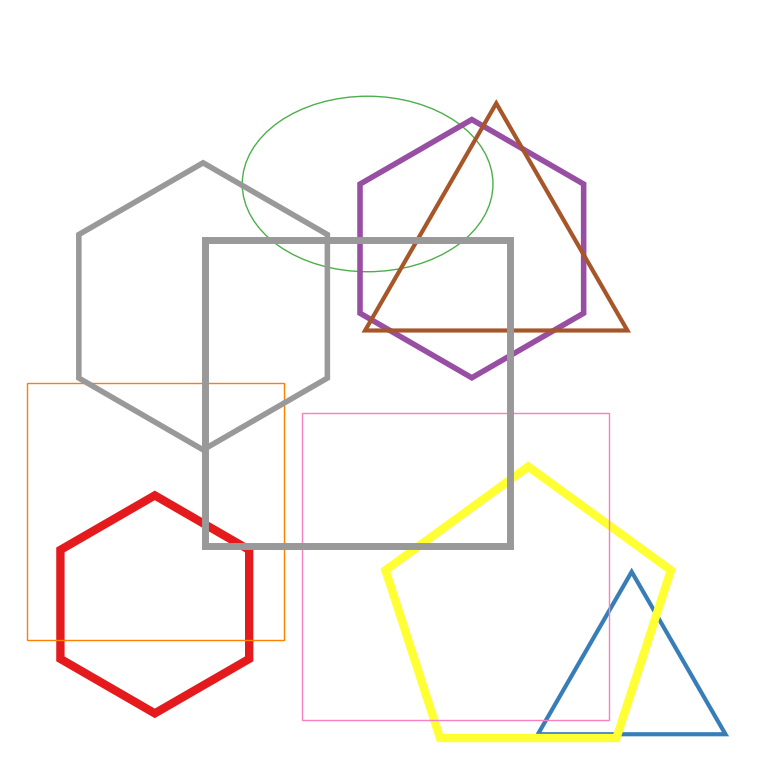[{"shape": "hexagon", "thickness": 3, "radius": 0.71, "center": [0.201, 0.215]}, {"shape": "triangle", "thickness": 1.5, "radius": 0.7, "center": [0.82, 0.117]}, {"shape": "oval", "thickness": 0.5, "radius": 0.81, "center": [0.477, 0.761]}, {"shape": "hexagon", "thickness": 2, "radius": 0.84, "center": [0.613, 0.677]}, {"shape": "square", "thickness": 0.5, "radius": 0.83, "center": [0.202, 0.335]}, {"shape": "pentagon", "thickness": 3, "radius": 0.97, "center": [0.686, 0.199]}, {"shape": "triangle", "thickness": 1.5, "radius": 0.98, "center": [0.644, 0.669]}, {"shape": "square", "thickness": 0.5, "radius": 1.0, "center": [0.592, 0.264]}, {"shape": "square", "thickness": 2.5, "radius": 0.99, "center": [0.464, 0.49]}, {"shape": "hexagon", "thickness": 2, "radius": 0.93, "center": [0.264, 0.602]}]